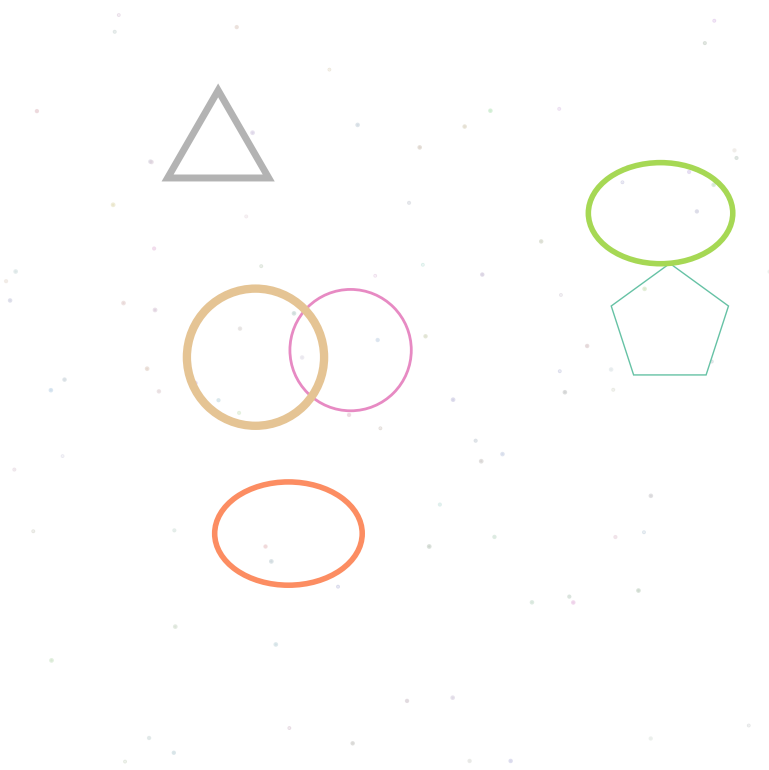[{"shape": "pentagon", "thickness": 0.5, "radius": 0.4, "center": [0.87, 0.578]}, {"shape": "oval", "thickness": 2, "radius": 0.48, "center": [0.375, 0.307]}, {"shape": "circle", "thickness": 1, "radius": 0.39, "center": [0.455, 0.545]}, {"shape": "oval", "thickness": 2, "radius": 0.47, "center": [0.858, 0.723]}, {"shape": "circle", "thickness": 3, "radius": 0.45, "center": [0.332, 0.536]}, {"shape": "triangle", "thickness": 2.5, "radius": 0.38, "center": [0.283, 0.807]}]